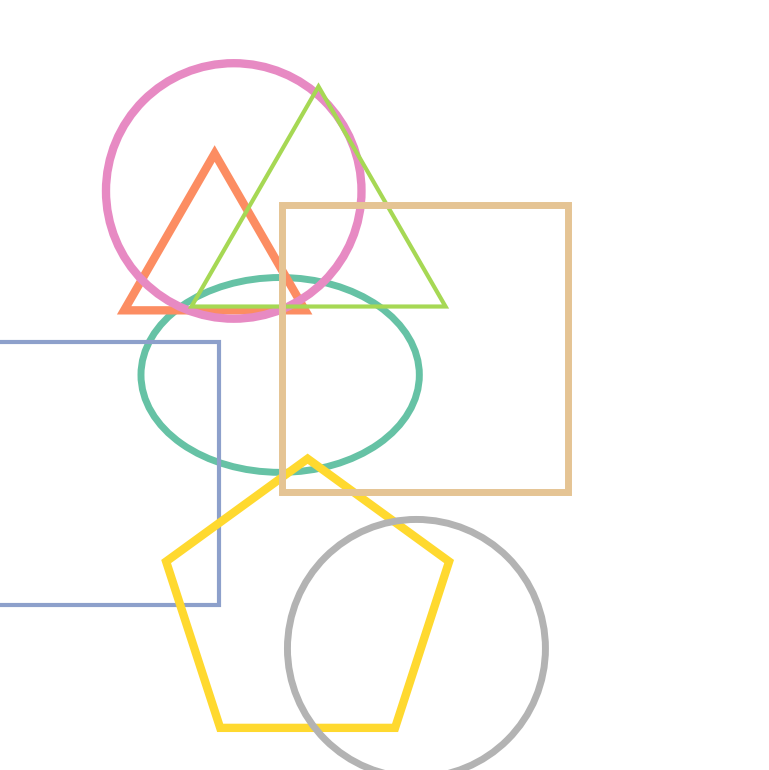[{"shape": "oval", "thickness": 2.5, "radius": 0.9, "center": [0.364, 0.513]}, {"shape": "triangle", "thickness": 3, "radius": 0.68, "center": [0.279, 0.665]}, {"shape": "square", "thickness": 1.5, "radius": 0.85, "center": [0.114, 0.385]}, {"shape": "circle", "thickness": 3, "radius": 0.83, "center": [0.304, 0.752]}, {"shape": "triangle", "thickness": 1.5, "radius": 0.95, "center": [0.414, 0.697]}, {"shape": "pentagon", "thickness": 3, "radius": 0.97, "center": [0.4, 0.211]}, {"shape": "square", "thickness": 2.5, "radius": 0.93, "center": [0.552, 0.547]}, {"shape": "circle", "thickness": 2.5, "radius": 0.84, "center": [0.541, 0.158]}]